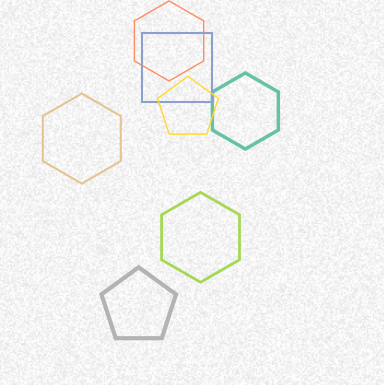[{"shape": "hexagon", "thickness": 2.5, "radius": 0.49, "center": [0.637, 0.712]}, {"shape": "hexagon", "thickness": 1, "radius": 0.52, "center": [0.439, 0.894]}, {"shape": "square", "thickness": 1.5, "radius": 0.45, "center": [0.459, 0.825]}, {"shape": "hexagon", "thickness": 2, "radius": 0.58, "center": [0.521, 0.384]}, {"shape": "pentagon", "thickness": 1, "radius": 0.42, "center": [0.488, 0.719]}, {"shape": "hexagon", "thickness": 1.5, "radius": 0.58, "center": [0.212, 0.64]}, {"shape": "pentagon", "thickness": 3, "radius": 0.51, "center": [0.36, 0.204]}]